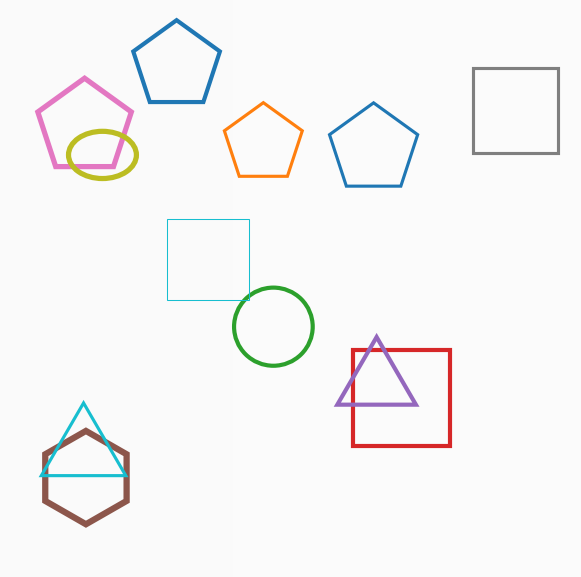[{"shape": "pentagon", "thickness": 1.5, "radius": 0.4, "center": [0.643, 0.741]}, {"shape": "pentagon", "thickness": 2, "radius": 0.39, "center": [0.304, 0.886]}, {"shape": "pentagon", "thickness": 1.5, "radius": 0.35, "center": [0.453, 0.751]}, {"shape": "circle", "thickness": 2, "radius": 0.34, "center": [0.47, 0.433]}, {"shape": "square", "thickness": 2, "radius": 0.42, "center": [0.691, 0.31]}, {"shape": "triangle", "thickness": 2, "radius": 0.39, "center": [0.648, 0.337]}, {"shape": "hexagon", "thickness": 3, "radius": 0.4, "center": [0.148, 0.172]}, {"shape": "pentagon", "thickness": 2.5, "radius": 0.42, "center": [0.146, 0.779]}, {"shape": "square", "thickness": 1.5, "radius": 0.36, "center": [0.887, 0.808]}, {"shape": "oval", "thickness": 2.5, "radius": 0.29, "center": [0.176, 0.731]}, {"shape": "square", "thickness": 0.5, "radius": 0.35, "center": [0.358, 0.55]}, {"shape": "triangle", "thickness": 1.5, "radius": 0.42, "center": [0.144, 0.217]}]